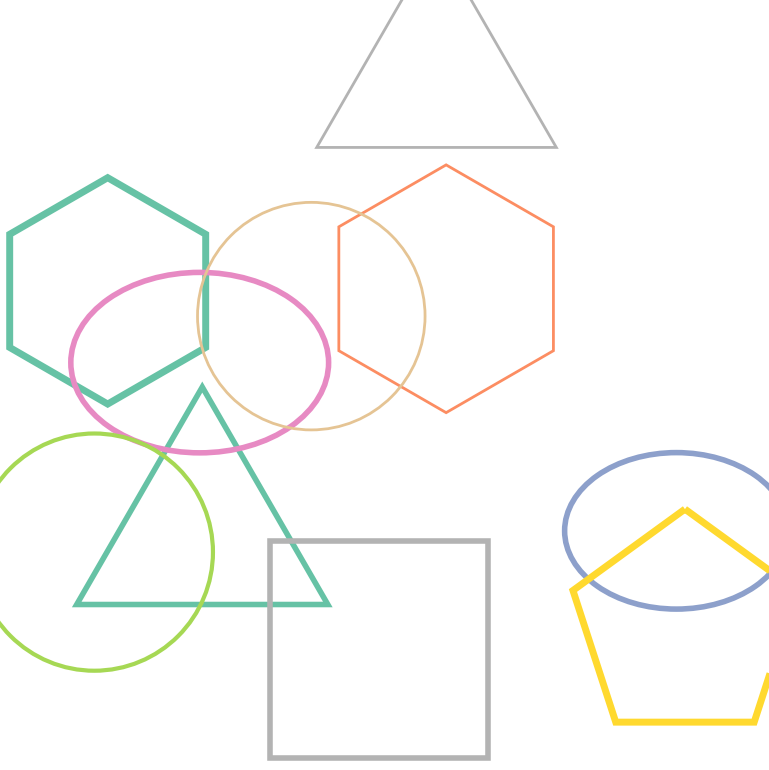[{"shape": "hexagon", "thickness": 2.5, "radius": 0.73, "center": [0.14, 0.622]}, {"shape": "triangle", "thickness": 2, "radius": 0.94, "center": [0.263, 0.309]}, {"shape": "hexagon", "thickness": 1, "radius": 0.8, "center": [0.579, 0.625]}, {"shape": "oval", "thickness": 2, "radius": 0.73, "center": [0.878, 0.311]}, {"shape": "oval", "thickness": 2, "radius": 0.84, "center": [0.259, 0.529]}, {"shape": "circle", "thickness": 1.5, "radius": 0.77, "center": [0.123, 0.283]}, {"shape": "pentagon", "thickness": 2.5, "radius": 0.76, "center": [0.89, 0.186]}, {"shape": "circle", "thickness": 1, "radius": 0.74, "center": [0.404, 0.589]}, {"shape": "square", "thickness": 2, "radius": 0.71, "center": [0.492, 0.156]}, {"shape": "triangle", "thickness": 1, "radius": 0.9, "center": [0.567, 0.898]}]